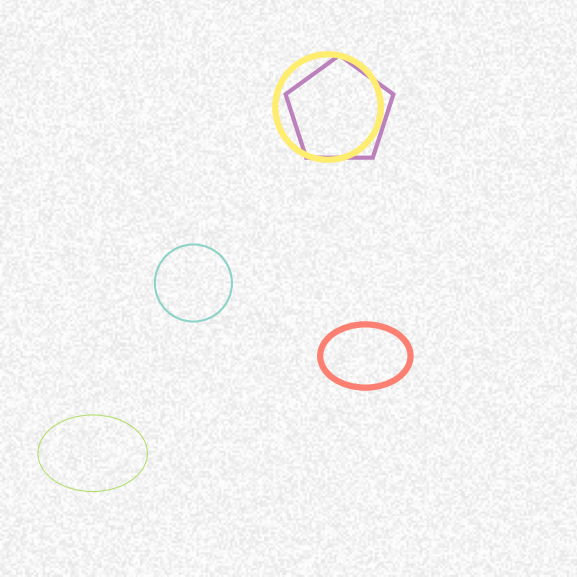[{"shape": "circle", "thickness": 1, "radius": 0.33, "center": [0.335, 0.509]}, {"shape": "oval", "thickness": 3, "radius": 0.39, "center": [0.633, 0.383]}, {"shape": "oval", "thickness": 0.5, "radius": 0.47, "center": [0.16, 0.214]}, {"shape": "pentagon", "thickness": 2, "radius": 0.49, "center": [0.588, 0.806]}, {"shape": "circle", "thickness": 3, "radius": 0.46, "center": [0.568, 0.814]}]